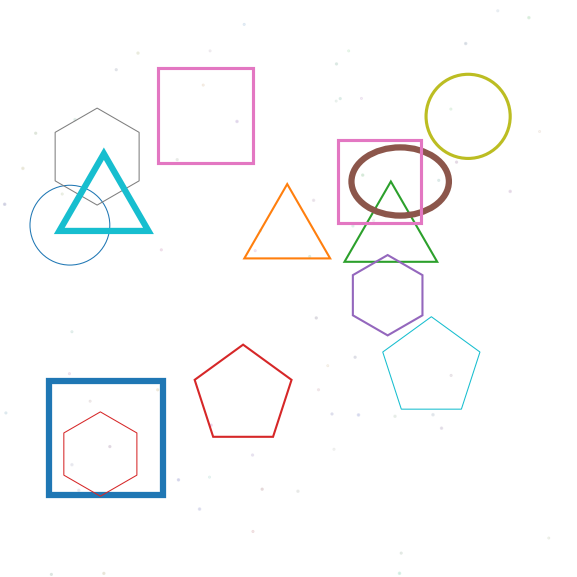[{"shape": "square", "thickness": 3, "radius": 0.49, "center": [0.184, 0.24]}, {"shape": "circle", "thickness": 0.5, "radius": 0.35, "center": [0.121, 0.609]}, {"shape": "triangle", "thickness": 1, "radius": 0.43, "center": [0.497, 0.595]}, {"shape": "triangle", "thickness": 1, "radius": 0.46, "center": [0.677, 0.592]}, {"shape": "hexagon", "thickness": 0.5, "radius": 0.37, "center": [0.174, 0.213]}, {"shape": "pentagon", "thickness": 1, "radius": 0.44, "center": [0.421, 0.314]}, {"shape": "hexagon", "thickness": 1, "radius": 0.35, "center": [0.671, 0.488]}, {"shape": "oval", "thickness": 3, "radius": 0.42, "center": [0.693, 0.685]}, {"shape": "square", "thickness": 1.5, "radius": 0.36, "center": [0.657, 0.685]}, {"shape": "square", "thickness": 1.5, "radius": 0.41, "center": [0.356, 0.8]}, {"shape": "hexagon", "thickness": 0.5, "radius": 0.42, "center": [0.168, 0.728]}, {"shape": "circle", "thickness": 1.5, "radius": 0.36, "center": [0.811, 0.798]}, {"shape": "triangle", "thickness": 3, "radius": 0.45, "center": [0.18, 0.644]}, {"shape": "pentagon", "thickness": 0.5, "radius": 0.44, "center": [0.747, 0.362]}]